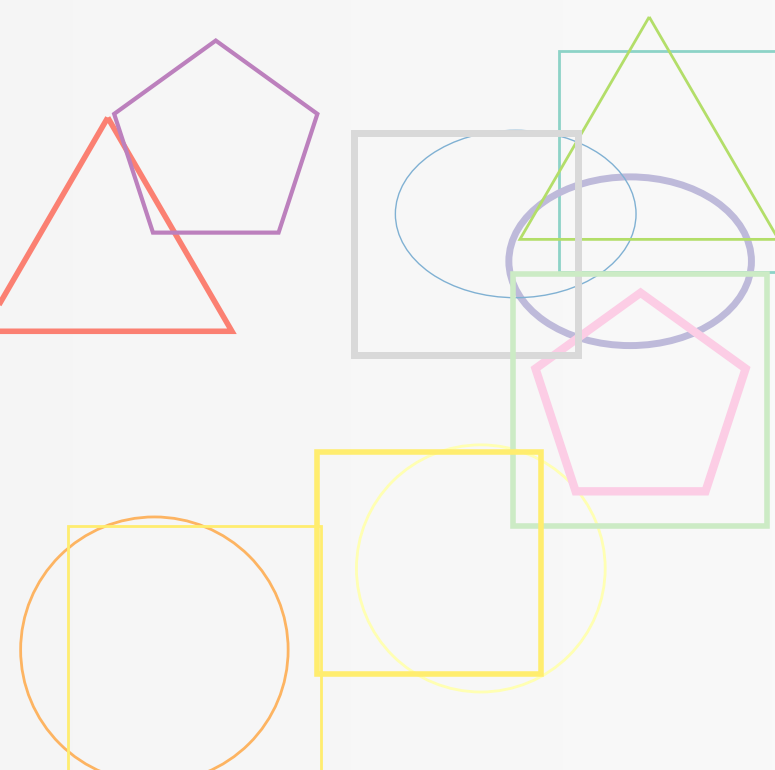[{"shape": "square", "thickness": 1, "radius": 0.72, "center": [0.865, 0.79]}, {"shape": "circle", "thickness": 1, "radius": 0.8, "center": [0.62, 0.262]}, {"shape": "oval", "thickness": 2.5, "radius": 0.78, "center": [0.813, 0.661]}, {"shape": "triangle", "thickness": 2, "radius": 0.92, "center": [0.139, 0.662]}, {"shape": "oval", "thickness": 0.5, "radius": 0.78, "center": [0.665, 0.722]}, {"shape": "circle", "thickness": 1, "radius": 0.86, "center": [0.199, 0.156]}, {"shape": "triangle", "thickness": 1, "radius": 0.96, "center": [0.838, 0.785]}, {"shape": "pentagon", "thickness": 3, "radius": 0.71, "center": [0.827, 0.477]}, {"shape": "square", "thickness": 2.5, "radius": 0.72, "center": [0.601, 0.683]}, {"shape": "pentagon", "thickness": 1.5, "radius": 0.69, "center": [0.278, 0.809]}, {"shape": "square", "thickness": 2, "radius": 0.82, "center": [0.826, 0.481]}, {"shape": "square", "thickness": 2, "radius": 0.72, "center": [0.553, 0.269]}, {"shape": "square", "thickness": 1, "radius": 0.82, "center": [0.251, 0.154]}]